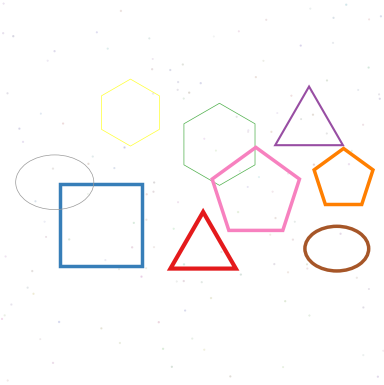[{"shape": "triangle", "thickness": 3, "radius": 0.49, "center": [0.528, 0.351]}, {"shape": "square", "thickness": 2.5, "radius": 0.53, "center": [0.262, 0.416]}, {"shape": "hexagon", "thickness": 0.5, "radius": 0.53, "center": [0.57, 0.625]}, {"shape": "triangle", "thickness": 1.5, "radius": 0.51, "center": [0.803, 0.674]}, {"shape": "pentagon", "thickness": 2.5, "radius": 0.4, "center": [0.892, 0.534]}, {"shape": "hexagon", "thickness": 0.5, "radius": 0.43, "center": [0.339, 0.708]}, {"shape": "oval", "thickness": 2.5, "radius": 0.41, "center": [0.875, 0.354]}, {"shape": "pentagon", "thickness": 2.5, "radius": 0.6, "center": [0.664, 0.498]}, {"shape": "oval", "thickness": 0.5, "radius": 0.51, "center": [0.142, 0.527]}]